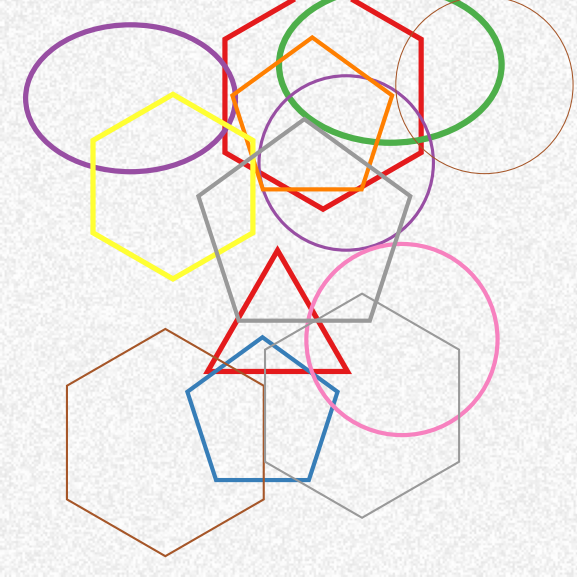[{"shape": "hexagon", "thickness": 2.5, "radius": 0.98, "center": [0.559, 0.833]}, {"shape": "triangle", "thickness": 2.5, "radius": 0.7, "center": [0.481, 0.426]}, {"shape": "pentagon", "thickness": 2, "radius": 0.68, "center": [0.454, 0.278]}, {"shape": "oval", "thickness": 3, "radius": 0.96, "center": [0.676, 0.887]}, {"shape": "oval", "thickness": 2.5, "radius": 0.91, "center": [0.226, 0.829]}, {"shape": "circle", "thickness": 1.5, "radius": 0.76, "center": [0.6, 0.717]}, {"shape": "pentagon", "thickness": 2, "radius": 0.73, "center": [0.541, 0.789]}, {"shape": "hexagon", "thickness": 2.5, "radius": 0.8, "center": [0.299, 0.676]}, {"shape": "circle", "thickness": 0.5, "radius": 0.77, "center": [0.839, 0.852]}, {"shape": "hexagon", "thickness": 1, "radius": 0.98, "center": [0.286, 0.233]}, {"shape": "circle", "thickness": 2, "radius": 0.83, "center": [0.696, 0.411]}, {"shape": "hexagon", "thickness": 1, "radius": 0.97, "center": [0.627, 0.297]}, {"shape": "pentagon", "thickness": 2, "radius": 0.96, "center": [0.527, 0.6]}]